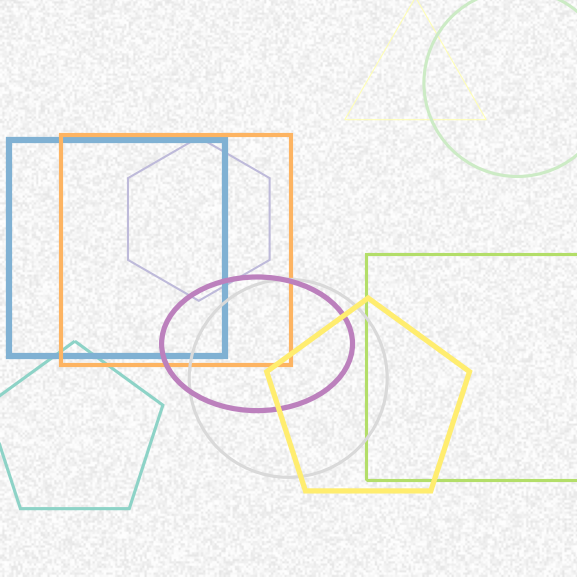[{"shape": "pentagon", "thickness": 1.5, "radius": 0.8, "center": [0.13, 0.248]}, {"shape": "triangle", "thickness": 0.5, "radius": 0.71, "center": [0.72, 0.863]}, {"shape": "hexagon", "thickness": 1, "radius": 0.71, "center": [0.344, 0.62]}, {"shape": "square", "thickness": 3, "radius": 0.94, "center": [0.203, 0.57]}, {"shape": "square", "thickness": 2, "radius": 1.0, "center": [0.304, 0.566]}, {"shape": "square", "thickness": 1.5, "radius": 0.98, "center": [0.83, 0.364]}, {"shape": "circle", "thickness": 1.5, "radius": 0.86, "center": [0.499, 0.344]}, {"shape": "oval", "thickness": 2.5, "radius": 0.83, "center": [0.445, 0.404]}, {"shape": "circle", "thickness": 1.5, "radius": 0.81, "center": [0.896, 0.855]}, {"shape": "pentagon", "thickness": 2.5, "radius": 0.92, "center": [0.637, 0.298]}]